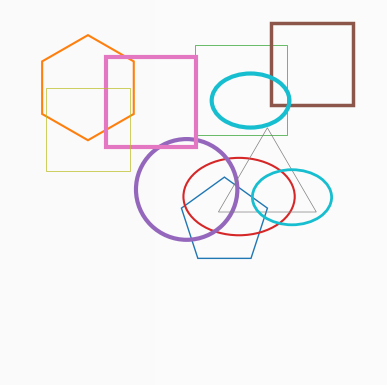[{"shape": "pentagon", "thickness": 1, "radius": 0.58, "center": [0.579, 0.423]}, {"shape": "hexagon", "thickness": 1.5, "radius": 0.68, "center": [0.227, 0.772]}, {"shape": "square", "thickness": 0.5, "radius": 0.59, "center": [0.622, 0.766]}, {"shape": "oval", "thickness": 1.5, "radius": 0.72, "center": [0.617, 0.489]}, {"shape": "circle", "thickness": 3, "radius": 0.65, "center": [0.482, 0.508]}, {"shape": "square", "thickness": 2.5, "radius": 0.53, "center": [0.806, 0.833]}, {"shape": "square", "thickness": 3, "radius": 0.58, "center": [0.39, 0.734]}, {"shape": "triangle", "thickness": 0.5, "radius": 0.73, "center": [0.69, 0.522]}, {"shape": "square", "thickness": 0.5, "radius": 0.54, "center": [0.227, 0.664]}, {"shape": "oval", "thickness": 3, "radius": 0.5, "center": [0.647, 0.739]}, {"shape": "oval", "thickness": 2, "radius": 0.51, "center": [0.754, 0.488]}]